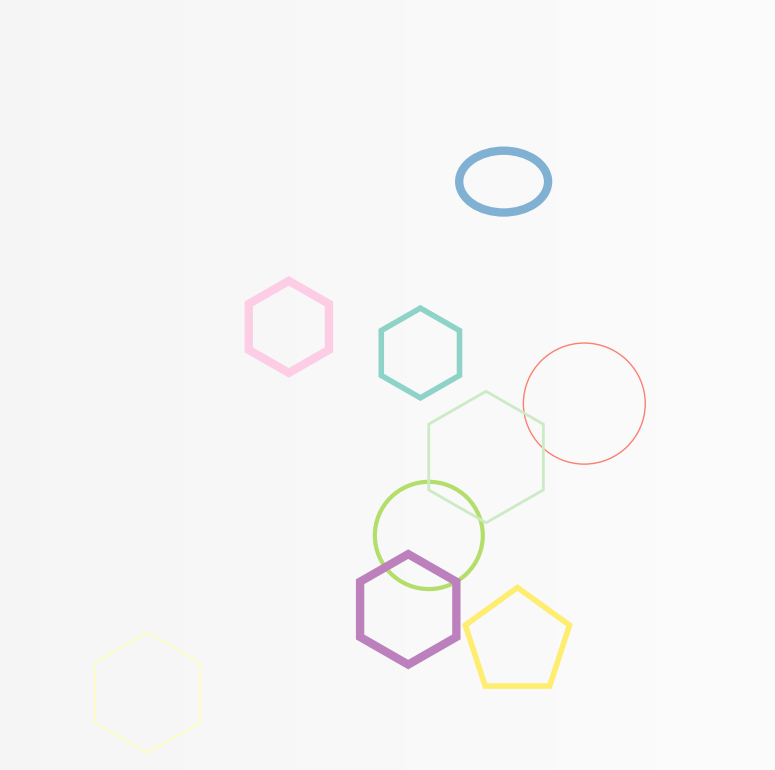[{"shape": "hexagon", "thickness": 2, "radius": 0.29, "center": [0.542, 0.542]}, {"shape": "hexagon", "thickness": 0.5, "radius": 0.39, "center": [0.19, 0.101]}, {"shape": "circle", "thickness": 0.5, "radius": 0.39, "center": [0.754, 0.476]}, {"shape": "oval", "thickness": 3, "radius": 0.29, "center": [0.65, 0.764]}, {"shape": "circle", "thickness": 1.5, "radius": 0.35, "center": [0.553, 0.305]}, {"shape": "hexagon", "thickness": 3, "radius": 0.3, "center": [0.373, 0.575]}, {"shape": "hexagon", "thickness": 3, "radius": 0.36, "center": [0.527, 0.209]}, {"shape": "hexagon", "thickness": 1, "radius": 0.43, "center": [0.627, 0.406]}, {"shape": "pentagon", "thickness": 2, "radius": 0.35, "center": [0.668, 0.166]}]